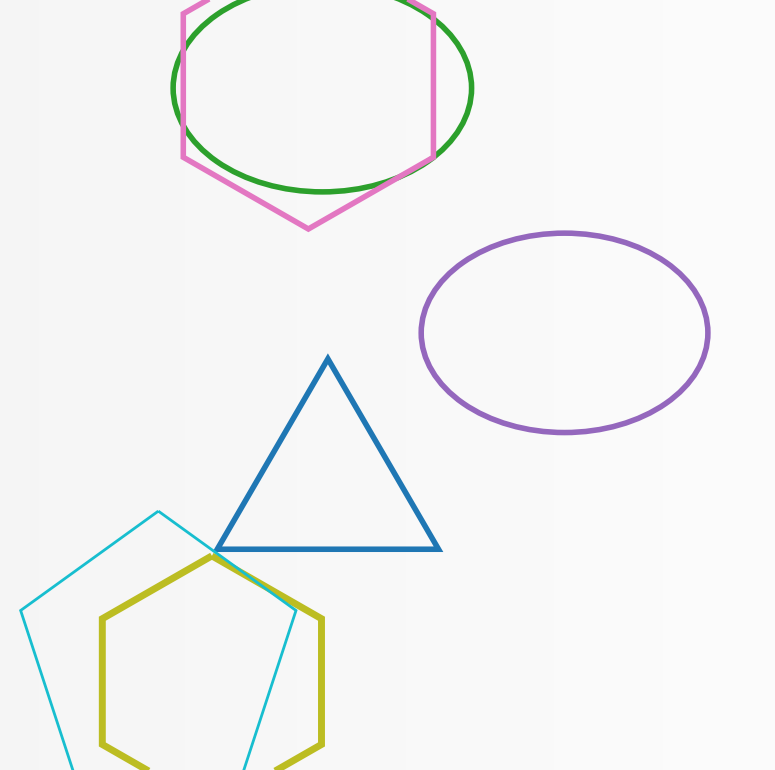[{"shape": "triangle", "thickness": 2, "radius": 0.82, "center": [0.423, 0.369]}, {"shape": "oval", "thickness": 2, "radius": 0.96, "center": [0.416, 0.886]}, {"shape": "oval", "thickness": 2, "radius": 0.92, "center": [0.728, 0.568]}, {"shape": "hexagon", "thickness": 2, "radius": 0.93, "center": [0.398, 0.889]}, {"shape": "hexagon", "thickness": 2.5, "radius": 0.82, "center": [0.273, 0.115]}, {"shape": "pentagon", "thickness": 1, "radius": 0.93, "center": [0.204, 0.149]}]